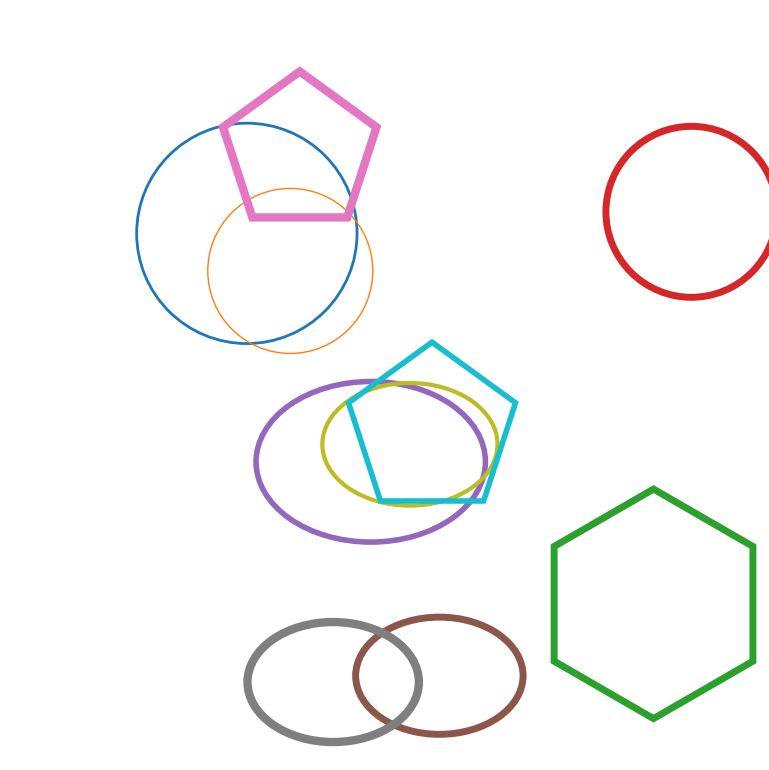[{"shape": "circle", "thickness": 1, "radius": 0.72, "center": [0.321, 0.697]}, {"shape": "circle", "thickness": 0.5, "radius": 0.54, "center": [0.377, 0.648]}, {"shape": "hexagon", "thickness": 2.5, "radius": 0.75, "center": [0.849, 0.216]}, {"shape": "circle", "thickness": 2.5, "radius": 0.56, "center": [0.898, 0.725]}, {"shape": "oval", "thickness": 2, "radius": 0.74, "center": [0.481, 0.4]}, {"shape": "oval", "thickness": 2.5, "radius": 0.54, "center": [0.571, 0.122]}, {"shape": "pentagon", "thickness": 3, "radius": 0.52, "center": [0.389, 0.802]}, {"shape": "oval", "thickness": 3, "radius": 0.56, "center": [0.433, 0.114]}, {"shape": "oval", "thickness": 1.5, "radius": 0.57, "center": [0.532, 0.423]}, {"shape": "pentagon", "thickness": 2, "radius": 0.57, "center": [0.561, 0.442]}]